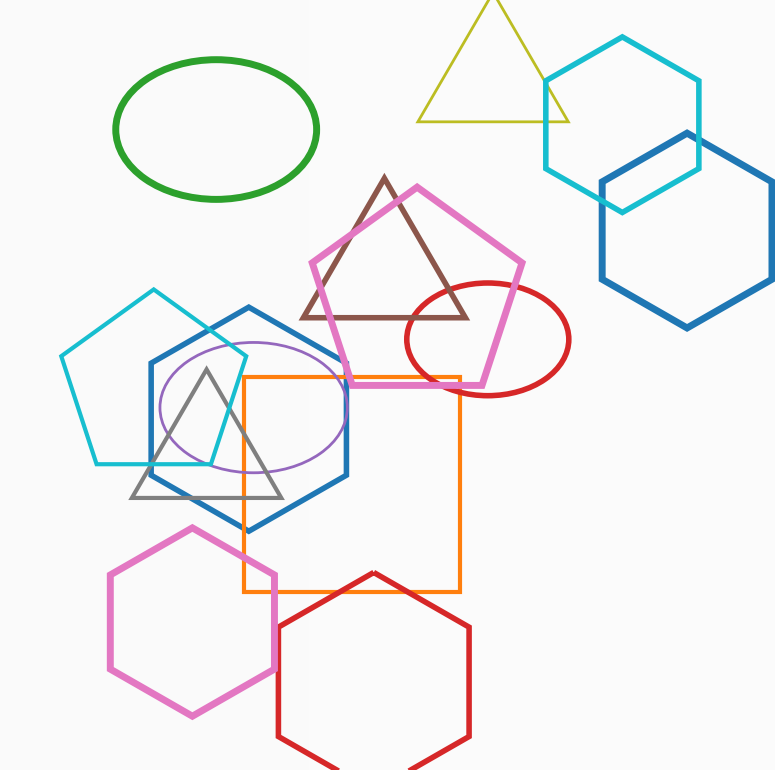[{"shape": "hexagon", "thickness": 2.5, "radius": 0.63, "center": [0.887, 0.701]}, {"shape": "hexagon", "thickness": 2, "radius": 0.73, "center": [0.321, 0.456]}, {"shape": "square", "thickness": 1.5, "radius": 0.7, "center": [0.454, 0.371]}, {"shape": "oval", "thickness": 2.5, "radius": 0.65, "center": [0.279, 0.832]}, {"shape": "oval", "thickness": 2, "radius": 0.52, "center": [0.629, 0.559]}, {"shape": "hexagon", "thickness": 2, "radius": 0.71, "center": [0.482, 0.115]}, {"shape": "oval", "thickness": 1, "radius": 0.6, "center": [0.327, 0.471]}, {"shape": "triangle", "thickness": 2, "radius": 0.6, "center": [0.496, 0.648]}, {"shape": "pentagon", "thickness": 2.5, "radius": 0.71, "center": [0.538, 0.615]}, {"shape": "hexagon", "thickness": 2.5, "radius": 0.61, "center": [0.248, 0.192]}, {"shape": "triangle", "thickness": 1.5, "radius": 0.56, "center": [0.267, 0.409]}, {"shape": "triangle", "thickness": 1, "radius": 0.56, "center": [0.636, 0.898]}, {"shape": "hexagon", "thickness": 2, "radius": 0.57, "center": [0.803, 0.838]}, {"shape": "pentagon", "thickness": 1.5, "radius": 0.63, "center": [0.198, 0.499]}]